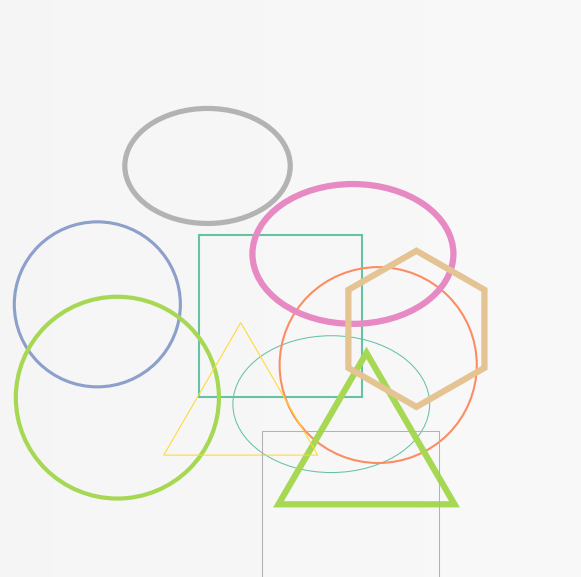[{"shape": "oval", "thickness": 0.5, "radius": 0.85, "center": [0.57, 0.299]}, {"shape": "square", "thickness": 1, "radius": 0.7, "center": [0.482, 0.452]}, {"shape": "circle", "thickness": 1, "radius": 0.85, "center": [0.651, 0.367]}, {"shape": "circle", "thickness": 1.5, "radius": 0.71, "center": [0.167, 0.472]}, {"shape": "oval", "thickness": 3, "radius": 0.86, "center": [0.607, 0.559]}, {"shape": "triangle", "thickness": 3, "radius": 0.87, "center": [0.63, 0.213]}, {"shape": "circle", "thickness": 2, "radius": 0.87, "center": [0.202, 0.311]}, {"shape": "triangle", "thickness": 0.5, "radius": 0.76, "center": [0.414, 0.288]}, {"shape": "hexagon", "thickness": 3, "radius": 0.68, "center": [0.716, 0.43]}, {"shape": "square", "thickness": 0.5, "radius": 0.76, "center": [0.603, 0.1]}, {"shape": "oval", "thickness": 2.5, "radius": 0.71, "center": [0.357, 0.712]}]